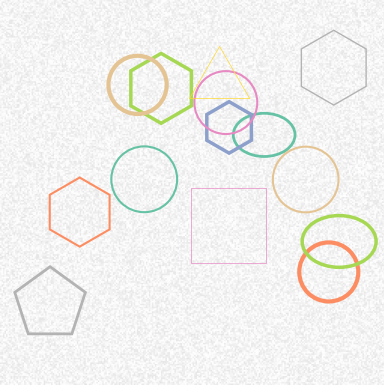[{"shape": "oval", "thickness": 2, "radius": 0.4, "center": [0.686, 0.65]}, {"shape": "circle", "thickness": 1.5, "radius": 0.43, "center": [0.375, 0.534]}, {"shape": "circle", "thickness": 3, "radius": 0.38, "center": [0.854, 0.294]}, {"shape": "hexagon", "thickness": 1.5, "radius": 0.45, "center": [0.207, 0.449]}, {"shape": "hexagon", "thickness": 2.5, "radius": 0.33, "center": [0.595, 0.669]}, {"shape": "circle", "thickness": 1.5, "radius": 0.41, "center": [0.587, 0.734]}, {"shape": "square", "thickness": 0.5, "radius": 0.49, "center": [0.593, 0.415]}, {"shape": "hexagon", "thickness": 2.5, "radius": 0.45, "center": [0.418, 0.771]}, {"shape": "oval", "thickness": 2.5, "radius": 0.48, "center": [0.881, 0.373]}, {"shape": "triangle", "thickness": 0.5, "radius": 0.45, "center": [0.57, 0.789]}, {"shape": "circle", "thickness": 3, "radius": 0.38, "center": [0.357, 0.779]}, {"shape": "circle", "thickness": 1.5, "radius": 0.43, "center": [0.794, 0.534]}, {"shape": "hexagon", "thickness": 1, "radius": 0.49, "center": [0.867, 0.824]}, {"shape": "pentagon", "thickness": 2, "radius": 0.48, "center": [0.13, 0.211]}]